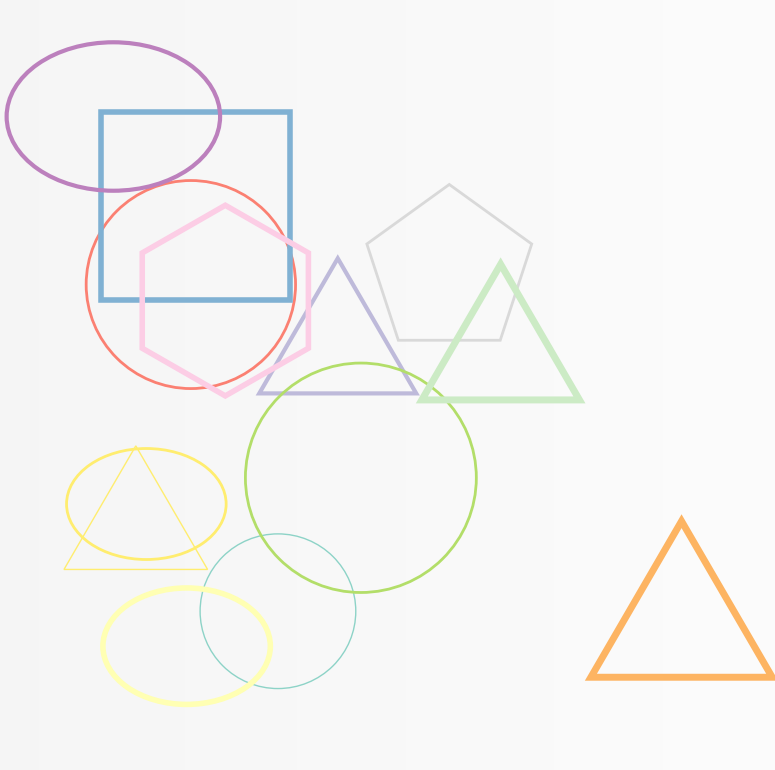[{"shape": "circle", "thickness": 0.5, "radius": 0.5, "center": [0.359, 0.206]}, {"shape": "oval", "thickness": 2, "radius": 0.54, "center": [0.241, 0.161]}, {"shape": "triangle", "thickness": 1.5, "radius": 0.58, "center": [0.436, 0.548]}, {"shape": "circle", "thickness": 1, "radius": 0.68, "center": [0.246, 0.63]}, {"shape": "square", "thickness": 2, "radius": 0.61, "center": [0.252, 0.732]}, {"shape": "triangle", "thickness": 2.5, "radius": 0.68, "center": [0.879, 0.188]}, {"shape": "circle", "thickness": 1, "radius": 0.74, "center": [0.466, 0.38]}, {"shape": "hexagon", "thickness": 2, "radius": 0.62, "center": [0.291, 0.61]}, {"shape": "pentagon", "thickness": 1, "radius": 0.56, "center": [0.58, 0.649]}, {"shape": "oval", "thickness": 1.5, "radius": 0.69, "center": [0.146, 0.849]}, {"shape": "triangle", "thickness": 2.5, "radius": 0.59, "center": [0.646, 0.539]}, {"shape": "triangle", "thickness": 0.5, "radius": 0.53, "center": [0.175, 0.314]}, {"shape": "oval", "thickness": 1, "radius": 0.51, "center": [0.189, 0.345]}]